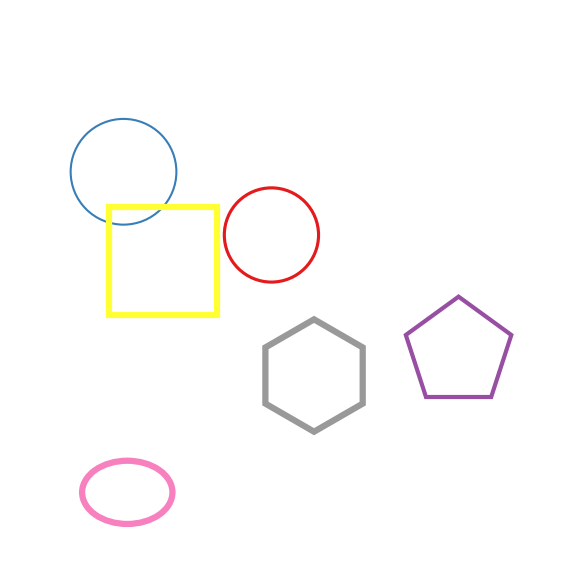[{"shape": "circle", "thickness": 1.5, "radius": 0.41, "center": [0.47, 0.592]}, {"shape": "circle", "thickness": 1, "radius": 0.46, "center": [0.214, 0.702]}, {"shape": "pentagon", "thickness": 2, "radius": 0.48, "center": [0.794, 0.389]}, {"shape": "square", "thickness": 3, "radius": 0.47, "center": [0.282, 0.547]}, {"shape": "oval", "thickness": 3, "radius": 0.39, "center": [0.22, 0.147]}, {"shape": "hexagon", "thickness": 3, "radius": 0.49, "center": [0.544, 0.349]}]